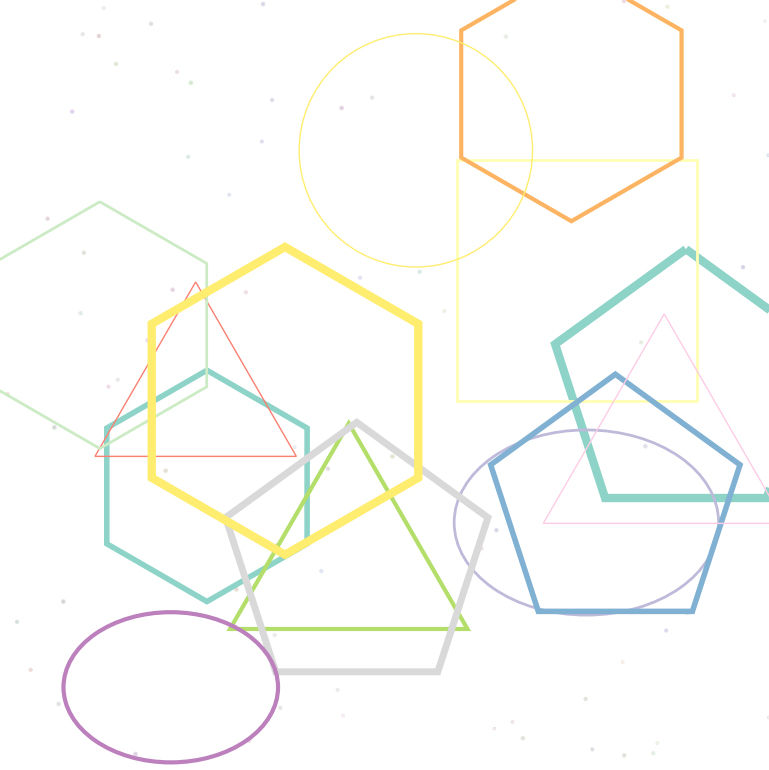[{"shape": "pentagon", "thickness": 3, "radius": 0.89, "center": [0.891, 0.498]}, {"shape": "hexagon", "thickness": 2, "radius": 0.75, "center": [0.269, 0.369]}, {"shape": "square", "thickness": 1, "radius": 0.78, "center": [0.749, 0.636]}, {"shape": "oval", "thickness": 1, "radius": 0.86, "center": [0.762, 0.321]}, {"shape": "triangle", "thickness": 0.5, "radius": 0.75, "center": [0.254, 0.483]}, {"shape": "pentagon", "thickness": 2, "radius": 0.85, "center": [0.799, 0.344]}, {"shape": "hexagon", "thickness": 1.5, "radius": 0.83, "center": [0.742, 0.878]}, {"shape": "triangle", "thickness": 1.5, "radius": 0.89, "center": [0.453, 0.272]}, {"shape": "triangle", "thickness": 0.5, "radius": 0.91, "center": [0.863, 0.411]}, {"shape": "pentagon", "thickness": 2.5, "radius": 0.9, "center": [0.463, 0.272]}, {"shape": "oval", "thickness": 1.5, "radius": 0.7, "center": [0.222, 0.107]}, {"shape": "hexagon", "thickness": 1, "radius": 0.8, "center": [0.13, 0.578]}, {"shape": "hexagon", "thickness": 3, "radius": 1.0, "center": [0.37, 0.479]}, {"shape": "circle", "thickness": 0.5, "radius": 0.76, "center": [0.54, 0.805]}]